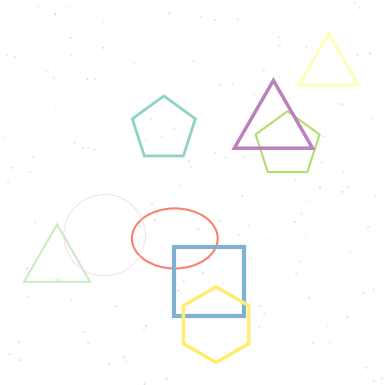[{"shape": "pentagon", "thickness": 2, "radius": 0.43, "center": [0.426, 0.665]}, {"shape": "triangle", "thickness": 2, "radius": 0.45, "center": [0.854, 0.824]}, {"shape": "oval", "thickness": 1.5, "radius": 0.56, "center": [0.454, 0.381]}, {"shape": "square", "thickness": 3, "radius": 0.45, "center": [0.543, 0.269]}, {"shape": "pentagon", "thickness": 1.5, "radius": 0.44, "center": [0.747, 0.624]}, {"shape": "circle", "thickness": 0.5, "radius": 0.53, "center": [0.272, 0.389]}, {"shape": "triangle", "thickness": 2.5, "radius": 0.59, "center": [0.71, 0.674]}, {"shape": "triangle", "thickness": 1.5, "radius": 0.5, "center": [0.148, 0.318]}, {"shape": "hexagon", "thickness": 2.5, "radius": 0.49, "center": [0.561, 0.157]}]